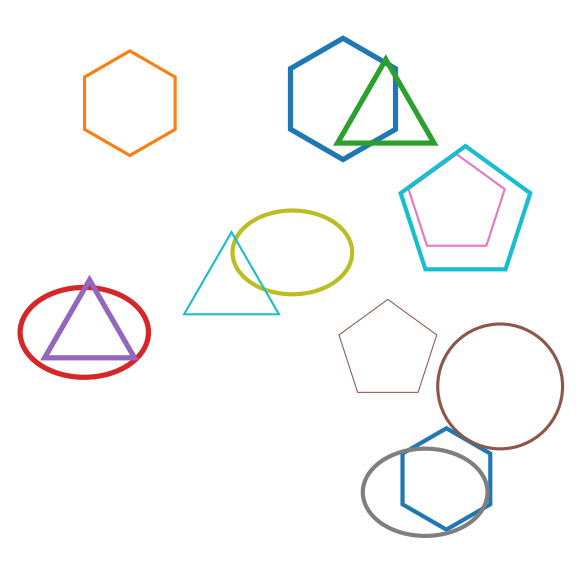[{"shape": "hexagon", "thickness": 2.5, "radius": 0.52, "center": [0.594, 0.828]}, {"shape": "hexagon", "thickness": 2, "radius": 0.44, "center": [0.773, 0.17]}, {"shape": "hexagon", "thickness": 1.5, "radius": 0.45, "center": [0.225, 0.82]}, {"shape": "triangle", "thickness": 2.5, "radius": 0.48, "center": [0.668, 0.8]}, {"shape": "oval", "thickness": 2.5, "radius": 0.56, "center": [0.146, 0.424]}, {"shape": "triangle", "thickness": 2.5, "radius": 0.45, "center": [0.155, 0.425]}, {"shape": "circle", "thickness": 1.5, "radius": 0.54, "center": [0.866, 0.33]}, {"shape": "pentagon", "thickness": 0.5, "radius": 0.44, "center": [0.672, 0.392]}, {"shape": "pentagon", "thickness": 1, "radius": 0.44, "center": [0.791, 0.644]}, {"shape": "oval", "thickness": 2, "radius": 0.54, "center": [0.736, 0.147]}, {"shape": "oval", "thickness": 2, "radius": 0.52, "center": [0.506, 0.562]}, {"shape": "pentagon", "thickness": 2, "radius": 0.59, "center": [0.806, 0.628]}, {"shape": "triangle", "thickness": 1, "radius": 0.47, "center": [0.401, 0.502]}]